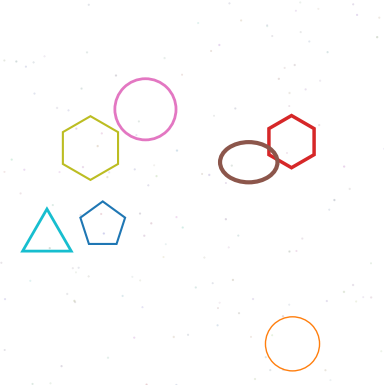[{"shape": "pentagon", "thickness": 1.5, "radius": 0.31, "center": [0.267, 0.416]}, {"shape": "circle", "thickness": 1, "radius": 0.35, "center": [0.76, 0.107]}, {"shape": "hexagon", "thickness": 2.5, "radius": 0.34, "center": [0.757, 0.632]}, {"shape": "oval", "thickness": 3, "radius": 0.37, "center": [0.646, 0.579]}, {"shape": "circle", "thickness": 2, "radius": 0.4, "center": [0.378, 0.716]}, {"shape": "hexagon", "thickness": 1.5, "radius": 0.41, "center": [0.235, 0.615]}, {"shape": "triangle", "thickness": 2, "radius": 0.36, "center": [0.122, 0.384]}]